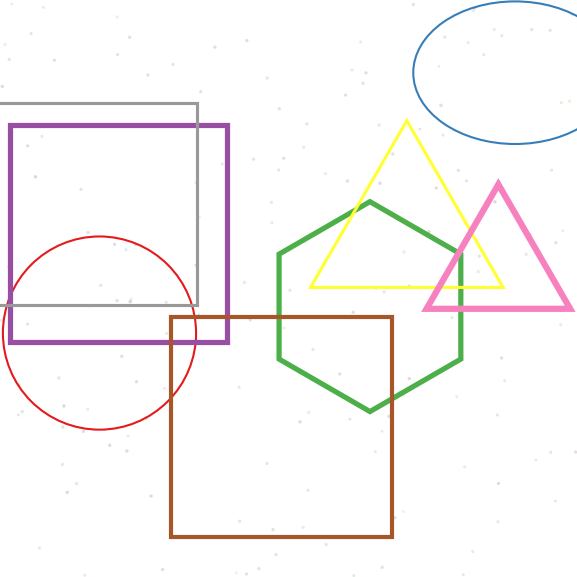[{"shape": "circle", "thickness": 1, "radius": 0.84, "center": [0.172, 0.422]}, {"shape": "oval", "thickness": 1, "radius": 0.88, "center": [0.892, 0.873]}, {"shape": "hexagon", "thickness": 2.5, "radius": 0.91, "center": [0.641, 0.468]}, {"shape": "square", "thickness": 2.5, "radius": 0.94, "center": [0.205, 0.596]}, {"shape": "triangle", "thickness": 1.5, "radius": 0.96, "center": [0.704, 0.598]}, {"shape": "square", "thickness": 2, "radius": 0.95, "center": [0.487, 0.26]}, {"shape": "triangle", "thickness": 3, "radius": 0.72, "center": [0.863, 0.536]}, {"shape": "square", "thickness": 1.5, "radius": 0.87, "center": [0.167, 0.645]}]